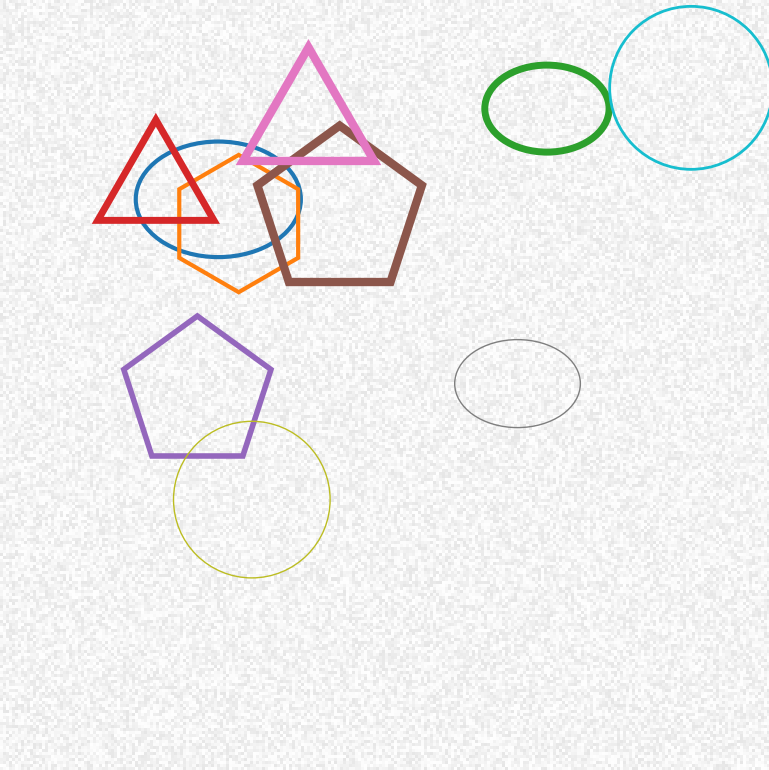[{"shape": "oval", "thickness": 1.5, "radius": 0.54, "center": [0.284, 0.741]}, {"shape": "hexagon", "thickness": 1.5, "radius": 0.45, "center": [0.31, 0.71]}, {"shape": "oval", "thickness": 2.5, "radius": 0.4, "center": [0.71, 0.859]}, {"shape": "triangle", "thickness": 2.5, "radius": 0.44, "center": [0.202, 0.757]}, {"shape": "pentagon", "thickness": 2, "radius": 0.5, "center": [0.256, 0.489]}, {"shape": "pentagon", "thickness": 3, "radius": 0.56, "center": [0.441, 0.725]}, {"shape": "triangle", "thickness": 3, "radius": 0.49, "center": [0.401, 0.84]}, {"shape": "oval", "thickness": 0.5, "radius": 0.41, "center": [0.672, 0.502]}, {"shape": "circle", "thickness": 0.5, "radius": 0.51, "center": [0.327, 0.351]}, {"shape": "circle", "thickness": 1, "radius": 0.53, "center": [0.898, 0.886]}]